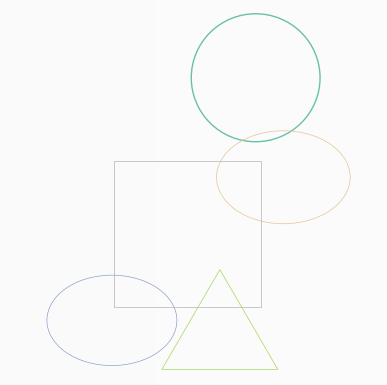[{"shape": "circle", "thickness": 1, "radius": 0.83, "center": [0.66, 0.798]}, {"shape": "oval", "thickness": 0.5, "radius": 0.84, "center": [0.289, 0.168]}, {"shape": "triangle", "thickness": 0.5, "radius": 0.86, "center": [0.567, 0.127]}, {"shape": "oval", "thickness": 0.5, "radius": 0.86, "center": [0.731, 0.54]}, {"shape": "square", "thickness": 0.5, "radius": 0.95, "center": [0.484, 0.392]}]